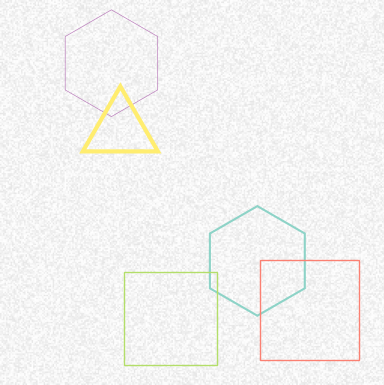[{"shape": "hexagon", "thickness": 1.5, "radius": 0.71, "center": [0.668, 0.322]}, {"shape": "square", "thickness": 1, "radius": 0.65, "center": [0.804, 0.195]}, {"shape": "square", "thickness": 1, "radius": 0.61, "center": [0.443, 0.173]}, {"shape": "hexagon", "thickness": 0.5, "radius": 0.69, "center": [0.289, 0.836]}, {"shape": "triangle", "thickness": 3, "radius": 0.56, "center": [0.313, 0.663]}]